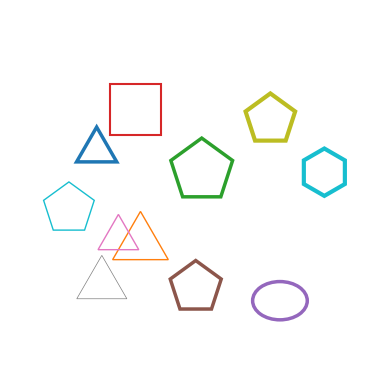[{"shape": "triangle", "thickness": 2.5, "radius": 0.3, "center": [0.251, 0.61]}, {"shape": "triangle", "thickness": 1, "radius": 0.42, "center": [0.365, 0.367]}, {"shape": "pentagon", "thickness": 2.5, "radius": 0.42, "center": [0.524, 0.557]}, {"shape": "square", "thickness": 1.5, "radius": 0.33, "center": [0.352, 0.716]}, {"shape": "oval", "thickness": 2.5, "radius": 0.35, "center": [0.727, 0.219]}, {"shape": "pentagon", "thickness": 2.5, "radius": 0.35, "center": [0.508, 0.254]}, {"shape": "triangle", "thickness": 1, "radius": 0.31, "center": [0.308, 0.382]}, {"shape": "triangle", "thickness": 0.5, "radius": 0.38, "center": [0.264, 0.262]}, {"shape": "pentagon", "thickness": 3, "radius": 0.34, "center": [0.702, 0.69]}, {"shape": "hexagon", "thickness": 3, "radius": 0.31, "center": [0.842, 0.553]}, {"shape": "pentagon", "thickness": 1, "radius": 0.35, "center": [0.179, 0.458]}]